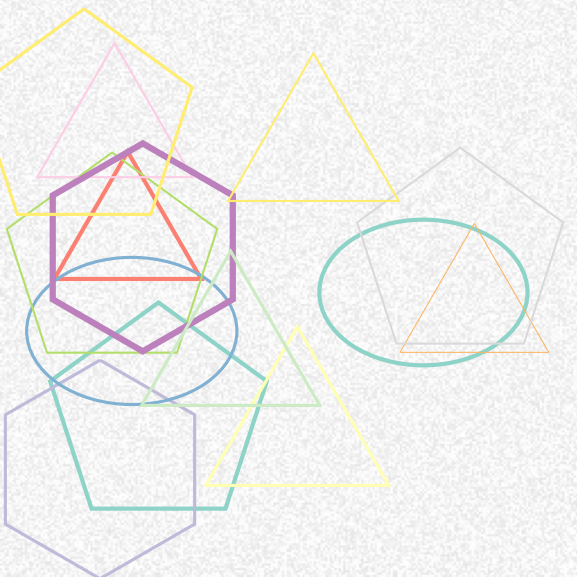[{"shape": "oval", "thickness": 2, "radius": 0.9, "center": [0.733, 0.493]}, {"shape": "pentagon", "thickness": 2, "radius": 0.99, "center": [0.274, 0.278]}, {"shape": "triangle", "thickness": 1.5, "radius": 0.92, "center": [0.515, 0.25]}, {"shape": "hexagon", "thickness": 1.5, "radius": 0.95, "center": [0.173, 0.186]}, {"shape": "triangle", "thickness": 2, "radius": 0.73, "center": [0.221, 0.589]}, {"shape": "oval", "thickness": 1.5, "radius": 0.91, "center": [0.228, 0.426]}, {"shape": "triangle", "thickness": 0.5, "radius": 0.74, "center": [0.821, 0.463]}, {"shape": "pentagon", "thickness": 1, "radius": 0.96, "center": [0.194, 0.543]}, {"shape": "triangle", "thickness": 1, "radius": 0.77, "center": [0.198, 0.77]}, {"shape": "pentagon", "thickness": 1, "radius": 0.94, "center": [0.797, 0.556]}, {"shape": "hexagon", "thickness": 3, "radius": 0.9, "center": [0.247, 0.571]}, {"shape": "triangle", "thickness": 1.5, "radius": 0.89, "center": [0.399, 0.386]}, {"shape": "triangle", "thickness": 1, "radius": 0.85, "center": [0.543, 0.736]}, {"shape": "pentagon", "thickness": 1.5, "radius": 0.98, "center": [0.146, 0.787]}]